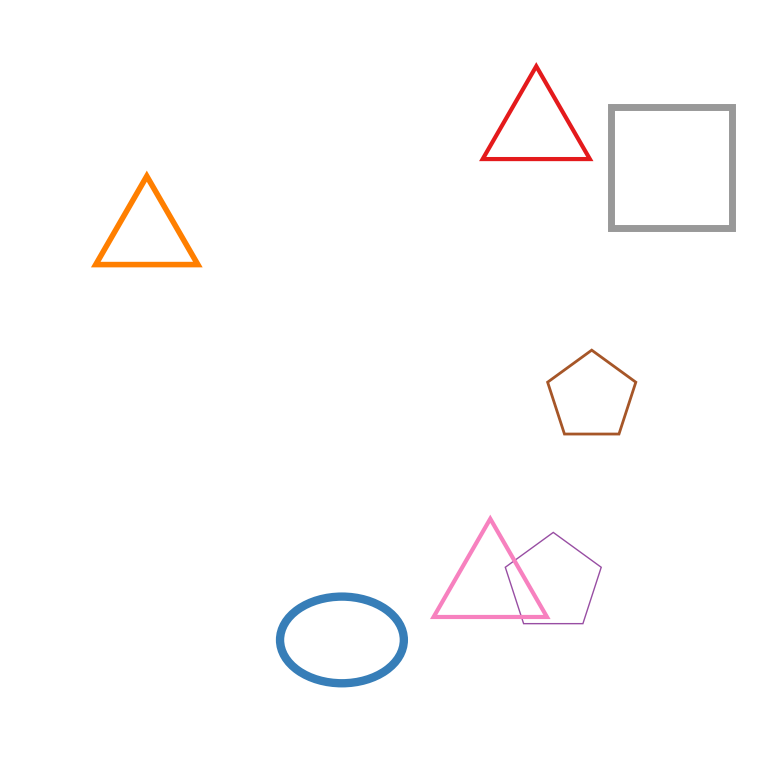[{"shape": "triangle", "thickness": 1.5, "radius": 0.4, "center": [0.696, 0.834]}, {"shape": "oval", "thickness": 3, "radius": 0.4, "center": [0.444, 0.169]}, {"shape": "pentagon", "thickness": 0.5, "radius": 0.33, "center": [0.719, 0.243]}, {"shape": "triangle", "thickness": 2, "radius": 0.38, "center": [0.191, 0.695]}, {"shape": "pentagon", "thickness": 1, "radius": 0.3, "center": [0.768, 0.485]}, {"shape": "triangle", "thickness": 1.5, "radius": 0.43, "center": [0.637, 0.241]}, {"shape": "square", "thickness": 2.5, "radius": 0.39, "center": [0.873, 0.783]}]